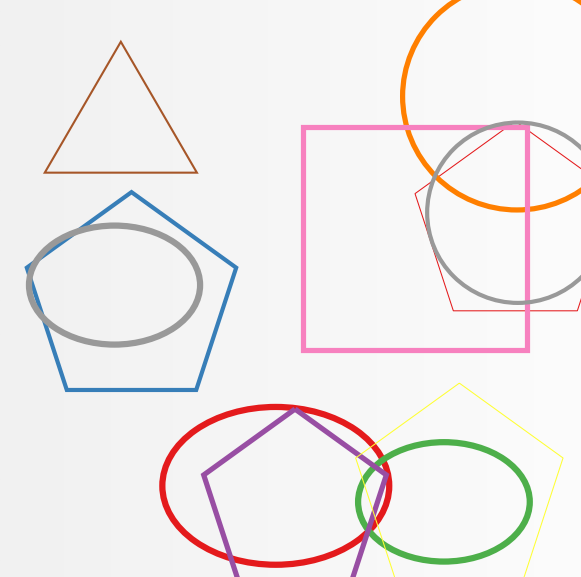[{"shape": "oval", "thickness": 3, "radius": 0.98, "center": [0.474, 0.158]}, {"shape": "pentagon", "thickness": 0.5, "radius": 0.91, "center": [0.887, 0.608]}, {"shape": "pentagon", "thickness": 2, "radius": 0.95, "center": [0.226, 0.477]}, {"shape": "oval", "thickness": 3, "radius": 0.74, "center": [0.764, 0.13]}, {"shape": "pentagon", "thickness": 2.5, "radius": 0.83, "center": [0.508, 0.126]}, {"shape": "circle", "thickness": 2.5, "radius": 0.98, "center": [0.889, 0.832]}, {"shape": "pentagon", "thickness": 0.5, "radius": 0.94, "center": [0.79, 0.148]}, {"shape": "triangle", "thickness": 1, "radius": 0.76, "center": [0.208, 0.776]}, {"shape": "square", "thickness": 2.5, "radius": 0.96, "center": [0.714, 0.586]}, {"shape": "circle", "thickness": 2, "radius": 0.78, "center": [0.891, 0.631]}, {"shape": "oval", "thickness": 3, "radius": 0.74, "center": [0.197, 0.505]}]